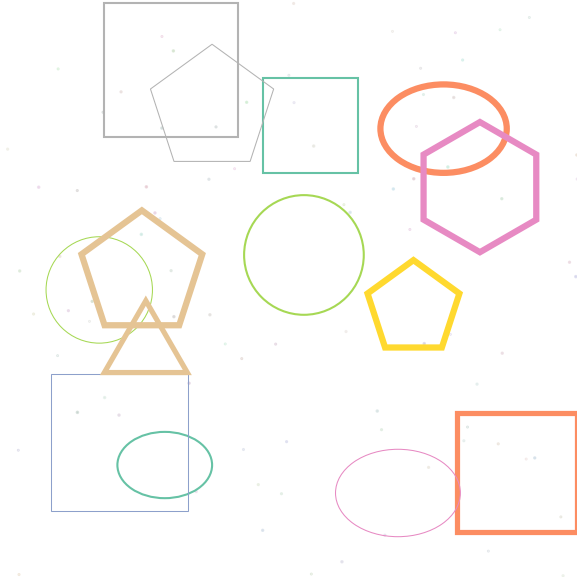[{"shape": "oval", "thickness": 1, "radius": 0.41, "center": [0.285, 0.194]}, {"shape": "square", "thickness": 1, "radius": 0.41, "center": [0.537, 0.783]}, {"shape": "oval", "thickness": 3, "radius": 0.55, "center": [0.768, 0.776]}, {"shape": "square", "thickness": 2.5, "radius": 0.52, "center": [0.896, 0.181]}, {"shape": "square", "thickness": 0.5, "radius": 0.59, "center": [0.207, 0.233]}, {"shape": "oval", "thickness": 0.5, "radius": 0.54, "center": [0.689, 0.145]}, {"shape": "hexagon", "thickness": 3, "radius": 0.56, "center": [0.831, 0.675]}, {"shape": "circle", "thickness": 0.5, "radius": 0.46, "center": [0.172, 0.497]}, {"shape": "circle", "thickness": 1, "radius": 0.52, "center": [0.526, 0.558]}, {"shape": "pentagon", "thickness": 3, "radius": 0.42, "center": [0.716, 0.465]}, {"shape": "triangle", "thickness": 2.5, "radius": 0.41, "center": [0.253, 0.396]}, {"shape": "pentagon", "thickness": 3, "radius": 0.55, "center": [0.246, 0.525]}, {"shape": "square", "thickness": 1, "radius": 0.58, "center": [0.296, 0.878]}, {"shape": "pentagon", "thickness": 0.5, "radius": 0.56, "center": [0.367, 0.81]}]